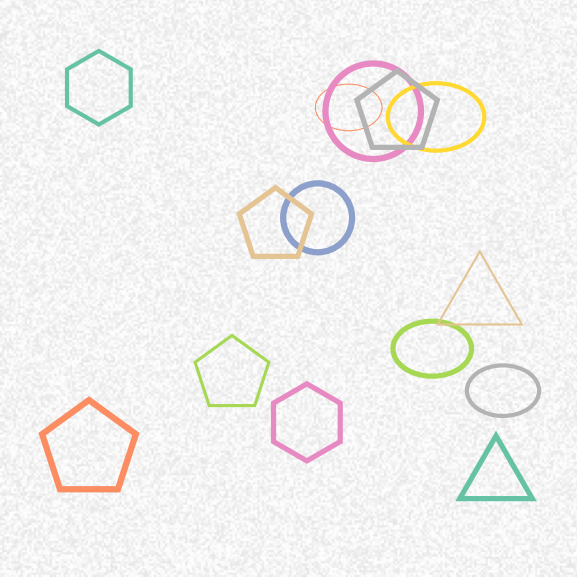[{"shape": "hexagon", "thickness": 2, "radius": 0.32, "center": [0.171, 0.847]}, {"shape": "triangle", "thickness": 2.5, "radius": 0.36, "center": [0.859, 0.172]}, {"shape": "oval", "thickness": 0.5, "radius": 0.29, "center": [0.604, 0.813]}, {"shape": "pentagon", "thickness": 3, "radius": 0.43, "center": [0.154, 0.221]}, {"shape": "circle", "thickness": 3, "radius": 0.3, "center": [0.55, 0.622]}, {"shape": "hexagon", "thickness": 2.5, "radius": 0.33, "center": [0.531, 0.268]}, {"shape": "circle", "thickness": 3, "radius": 0.41, "center": [0.646, 0.807]}, {"shape": "pentagon", "thickness": 1.5, "radius": 0.34, "center": [0.402, 0.351]}, {"shape": "oval", "thickness": 2.5, "radius": 0.34, "center": [0.748, 0.395]}, {"shape": "oval", "thickness": 2, "radius": 0.42, "center": [0.755, 0.797]}, {"shape": "pentagon", "thickness": 2.5, "radius": 0.33, "center": [0.477, 0.608]}, {"shape": "triangle", "thickness": 1, "radius": 0.42, "center": [0.831, 0.479]}, {"shape": "oval", "thickness": 2, "radius": 0.31, "center": [0.871, 0.323]}, {"shape": "pentagon", "thickness": 2.5, "radius": 0.37, "center": [0.688, 0.803]}]